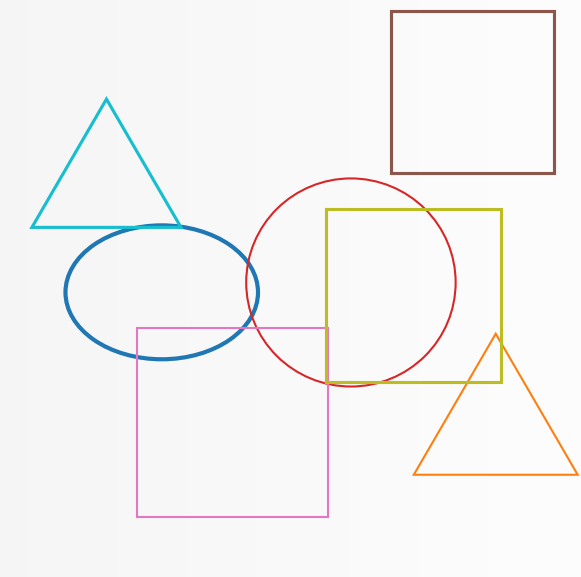[{"shape": "oval", "thickness": 2, "radius": 0.83, "center": [0.278, 0.493]}, {"shape": "triangle", "thickness": 1, "radius": 0.81, "center": [0.853, 0.258]}, {"shape": "circle", "thickness": 1, "radius": 0.9, "center": [0.604, 0.51]}, {"shape": "square", "thickness": 1.5, "radius": 0.7, "center": [0.812, 0.84]}, {"shape": "square", "thickness": 1, "radius": 0.82, "center": [0.4, 0.267]}, {"shape": "square", "thickness": 1.5, "radius": 0.75, "center": [0.712, 0.488]}, {"shape": "triangle", "thickness": 1.5, "radius": 0.74, "center": [0.183, 0.679]}]